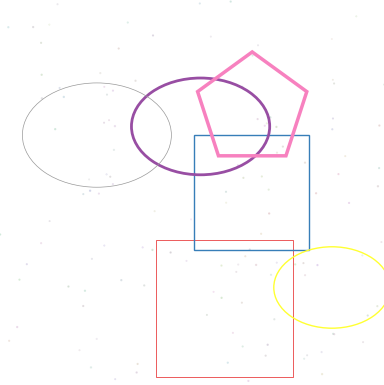[{"shape": "square", "thickness": 0.5, "radius": 0.89, "center": [0.584, 0.199]}, {"shape": "square", "thickness": 1, "radius": 0.74, "center": [0.654, 0.5]}, {"shape": "oval", "thickness": 2, "radius": 0.9, "center": [0.521, 0.672]}, {"shape": "oval", "thickness": 1, "radius": 0.76, "center": [0.862, 0.253]}, {"shape": "pentagon", "thickness": 2.5, "radius": 0.75, "center": [0.655, 0.716]}, {"shape": "oval", "thickness": 0.5, "radius": 0.97, "center": [0.252, 0.649]}]